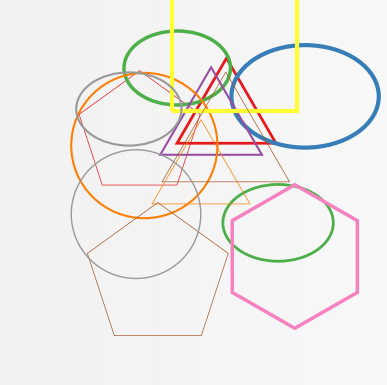[{"shape": "triangle", "thickness": 2, "radius": 0.74, "center": [0.584, 0.702]}, {"shape": "pentagon", "thickness": 0.5, "radius": 0.82, "center": [0.36, 0.652]}, {"shape": "oval", "thickness": 3, "radius": 0.95, "center": [0.787, 0.75]}, {"shape": "oval", "thickness": 2, "radius": 0.71, "center": [0.718, 0.421]}, {"shape": "oval", "thickness": 2.5, "radius": 0.69, "center": [0.457, 0.823]}, {"shape": "triangle", "thickness": 1.5, "radius": 0.76, "center": [0.545, 0.674]}, {"shape": "circle", "thickness": 1.5, "radius": 0.94, "center": [0.373, 0.622]}, {"shape": "triangle", "thickness": 0.5, "radius": 0.73, "center": [0.519, 0.543]}, {"shape": "square", "thickness": 3, "radius": 0.81, "center": [0.606, 0.873]}, {"shape": "triangle", "thickness": 0.5, "radius": 0.95, "center": [0.583, 0.623]}, {"shape": "pentagon", "thickness": 0.5, "radius": 0.96, "center": [0.407, 0.283]}, {"shape": "hexagon", "thickness": 2.5, "radius": 0.93, "center": [0.761, 0.334]}, {"shape": "circle", "thickness": 1, "radius": 0.84, "center": [0.351, 0.444]}, {"shape": "oval", "thickness": 1.5, "radius": 0.68, "center": [0.333, 0.717]}]